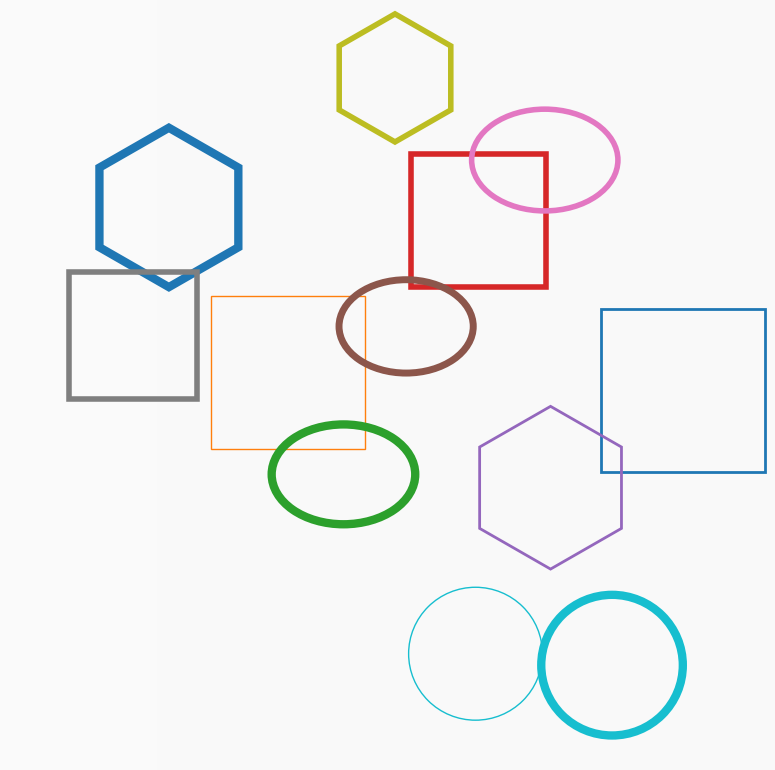[{"shape": "square", "thickness": 1, "radius": 0.53, "center": [0.882, 0.493]}, {"shape": "hexagon", "thickness": 3, "radius": 0.52, "center": [0.218, 0.731]}, {"shape": "square", "thickness": 0.5, "radius": 0.5, "center": [0.372, 0.516]}, {"shape": "oval", "thickness": 3, "radius": 0.46, "center": [0.443, 0.384]}, {"shape": "square", "thickness": 2, "radius": 0.43, "center": [0.617, 0.714]}, {"shape": "hexagon", "thickness": 1, "radius": 0.53, "center": [0.71, 0.367]}, {"shape": "oval", "thickness": 2.5, "radius": 0.43, "center": [0.524, 0.576]}, {"shape": "oval", "thickness": 2, "radius": 0.47, "center": [0.703, 0.792]}, {"shape": "square", "thickness": 2, "radius": 0.41, "center": [0.172, 0.565]}, {"shape": "hexagon", "thickness": 2, "radius": 0.42, "center": [0.51, 0.899]}, {"shape": "circle", "thickness": 0.5, "radius": 0.43, "center": [0.614, 0.151]}, {"shape": "circle", "thickness": 3, "radius": 0.46, "center": [0.79, 0.136]}]